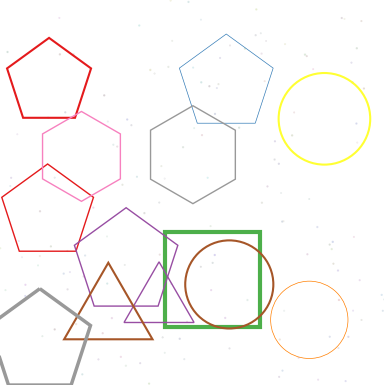[{"shape": "pentagon", "thickness": 1, "radius": 0.63, "center": [0.124, 0.449]}, {"shape": "pentagon", "thickness": 1.5, "radius": 0.57, "center": [0.127, 0.787]}, {"shape": "pentagon", "thickness": 0.5, "radius": 0.64, "center": [0.588, 0.784]}, {"shape": "square", "thickness": 3, "radius": 0.62, "center": [0.551, 0.274]}, {"shape": "pentagon", "thickness": 1, "radius": 0.71, "center": [0.328, 0.319]}, {"shape": "triangle", "thickness": 1, "radius": 0.53, "center": [0.413, 0.215]}, {"shape": "circle", "thickness": 0.5, "radius": 0.5, "center": [0.803, 0.169]}, {"shape": "circle", "thickness": 1.5, "radius": 0.59, "center": [0.843, 0.691]}, {"shape": "circle", "thickness": 1.5, "radius": 0.57, "center": [0.596, 0.261]}, {"shape": "triangle", "thickness": 1.5, "radius": 0.66, "center": [0.281, 0.185]}, {"shape": "hexagon", "thickness": 1, "radius": 0.58, "center": [0.212, 0.594]}, {"shape": "pentagon", "thickness": 2.5, "radius": 0.69, "center": [0.103, 0.112]}, {"shape": "hexagon", "thickness": 1, "radius": 0.64, "center": [0.501, 0.598]}]